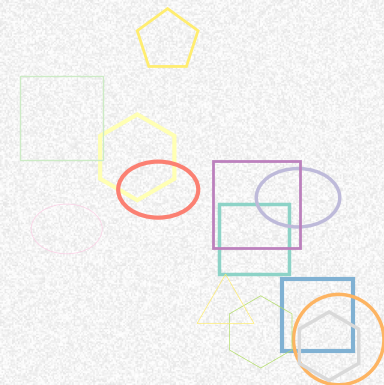[{"shape": "square", "thickness": 2.5, "radius": 0.46, "center": [0.66, 0.379]}, {"shape": "hexagon", "thickness": 3, "radius": 0.56, "center": [0.357, 0.591]}, {"shape": "oval", "thickness": 2.5, "radius": 0.54, "center": [0.774, 0.486]}, {"shape": "oval", "thickness": 3, "radius": 0.52, "center": [0.411, 0.507]}, {"shape": "square", "thickness": 3, "radius": 0.46, "center": [0.824, 0.181]}, {"shape": "circle", "thickness": 2.5, "radius": 0.59, "center": [0.88, 0.118]}, {"shape": "hexagon", "thickness": 0.5, "radius": 0.47, "center": [0.677, 0.138]}, {"shape": "oval", "thickness": 0.5, "radius": 0.46, "center": [0.173, 0.405]}, {"shape": "hexagon", "thickness": 2.5, "radius": 0.45, "center": [0.855, 0.101]}, {"shape": "square", "thickness": 2, "radius": 0.57, "center": [0.666, 0.469]}, {"shape": "square", "thickness": 1, "radius": 0.54, "center": [0.16, 0.694]}, {"shape": "triangle", "thickness": 0.5, "radius": 0.43, "center": [0.586, 0.203]}, {"shape": "pentagon", "thickness": 2, "radius": 0.42, "center": [0.435, 0.895]}]